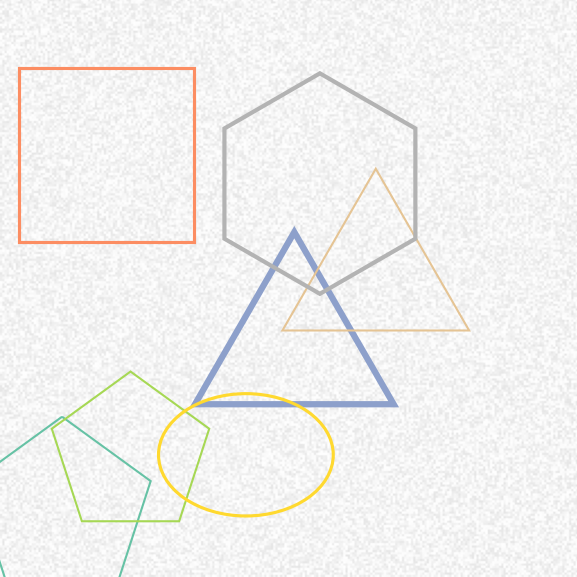[{"shape": "pentagon", "thickness": 1, "radius": 0.81, "center": [0.107, 0.116]}, {"shape": "square", "thickness": 1.5, "radius": 0.75, "center": [0.184, 0.73]}, {"shape": "triangle", "thickness": 3, "radius": 0.99, "center": [0.51, 0.398]}, {"shape": "pentagon", "thickness": 1, "radius": 0.72, "center": [0.226, 0.212]}, {"shape": "oval", "thickness": 1.5, "radius": 0.76, "center": [0.426, 0.212]}, {"shape": "triangle", "thickness": 1, "radius": 0.93, "center": [0.651, 0.52]}, {"shape": "hexagon", "thickness": 2, "radius": 0.95, "center": [0.554, 0.681]}]